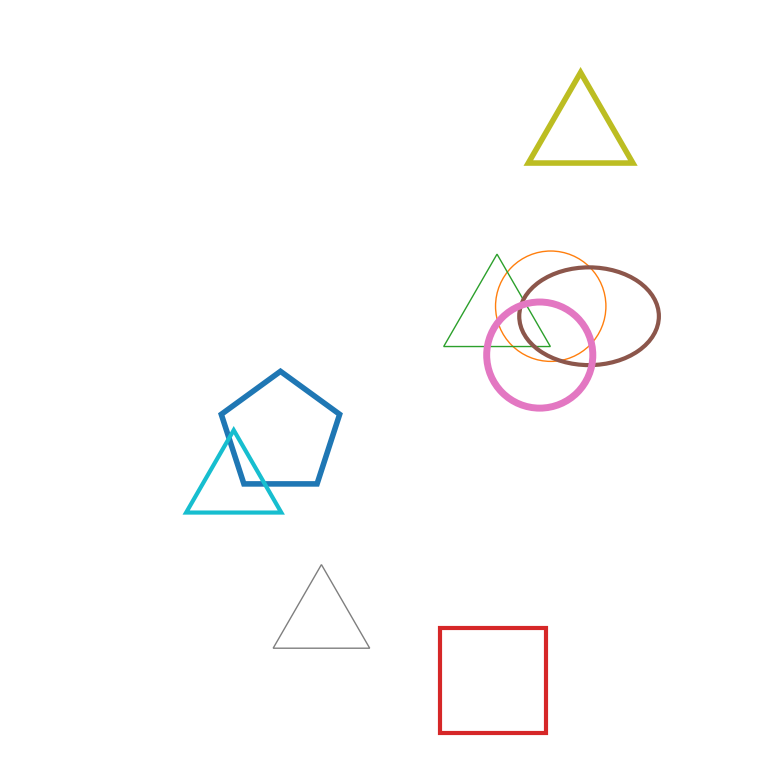[{"shape": "pentagon", "thickness": 2, "radius": 0.4, "center": [0.364, 0.437]}, {"shape": "circle", "thickness": 0.5, "radius": 0.36, "center": [0.715, 0.602]}, {"shape": "triangle", "thickness": 0.5, "radius": 0.4, "center": [0.645, 0.59]}, {"shape": "square", "thickness": 1.5, "radius": 0.34, "center": [0.64, 0.116]}, {"shape": "oval", "thickness": 1.5, "radius": 0.45, "center": [0.765, 0.589]}, {"shape": "circle", "thickness": 2.5, "radius": 0.34, "center": [0.701, 0.539]}, {"shape": "triangle", "thickness": 0.5, "radius": 0.36, "center": [0.417, 0.194]}, {"shape": "triangle", "thickness": 2, "radius": 0.39, "center": [0.754, 0.827]}, {"shape": "triangle", "thickness": 1.5, "radius": 0.36, "center": [0.304, 0.37]}]